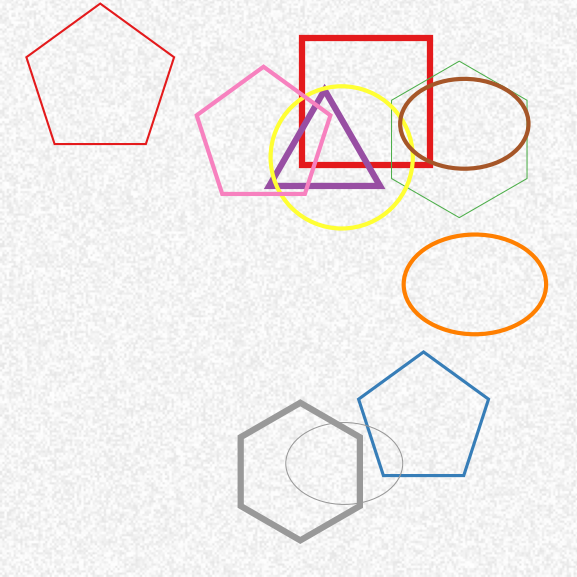[{"shape": "square", "thickness": 3, "radius": 0.55, "center": [0.634, 0.823]}, {"shape": "pentagon", "thickness": 1, "radius": 0.67, "center": [0.174, 0.858]}, {"shape": "pentagon", "thickness": 1.5, "radius": 0.59, "center": [0.733, 0.271]}, {"shape": "hexagon", "thickness": 0.5, "radius": 0.68, "center": [0.795, 0.758]}, {"shape": "triangle", "thickness": 3, "radius": 0.55, "center": [0.562, 0.733]}, {"shape": "oval", "thickness": 2, "radius": 0.62, "center": [0.822, 0.507]}, {"shape": "circle", "thickness": 2, "radius": 0.62, "center": [0.592, 0.727]}, {"shape": "oval", "thickness": 2, "radius": 0.56, "center": [0.804, 0.785]}, {"shape": "pentagon", "thickness": 2, "radius": 0.61, "center": [0.456, 0.762]}, {"shape": "hexagon", "thickness": 3, "radius": 0.6, "center": [0.52, 0.183]}, {"shape": "oval", "thickness": 0.5, "radius": 0.51, "center": [0.596, 0.197]}]